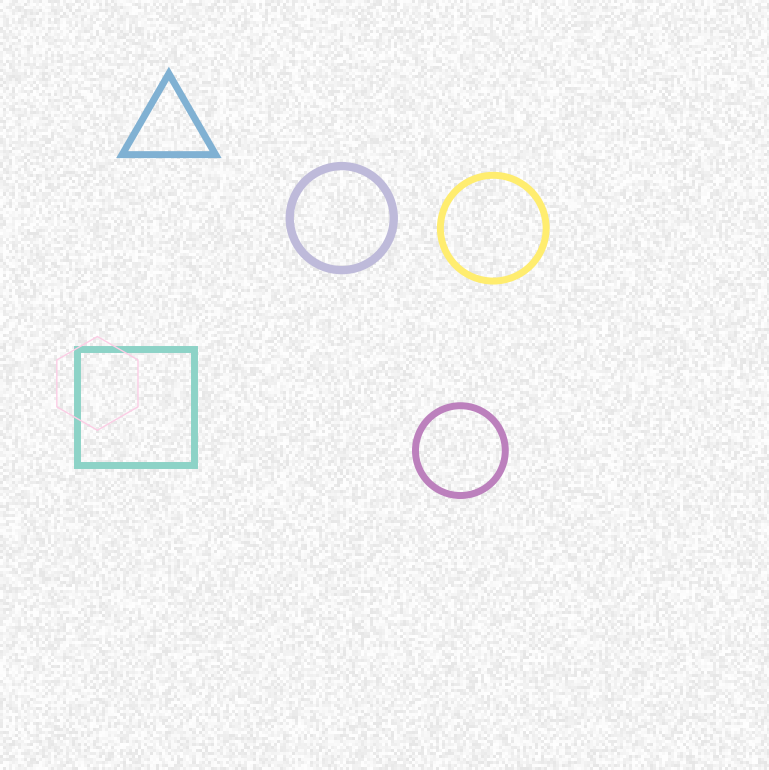[{"shape": "square", "thickness": 2.5, "radius": 0.38, "center": [0.176, 0.471]}, {"shape": "circle", "thickness": 3, "radius": 0.34, "center": [0.444, 0.717]}, {"shape": "triangle", "thickness": 2.5, "radius": 0.35, "center": [0.219, 0.834]}, {"shape": "hexagon", "thickness": 0.5, "radius": 0.3, "center": [0.126, 0.502]}, {"shape": "circle", "thickness": 2.5, "radius": 0.29, "center": [0.598, 0.415]}, {"shape": "circle", "thickness": 2.5, "radius": 0.34, "center": [0.641, 0.704]}]